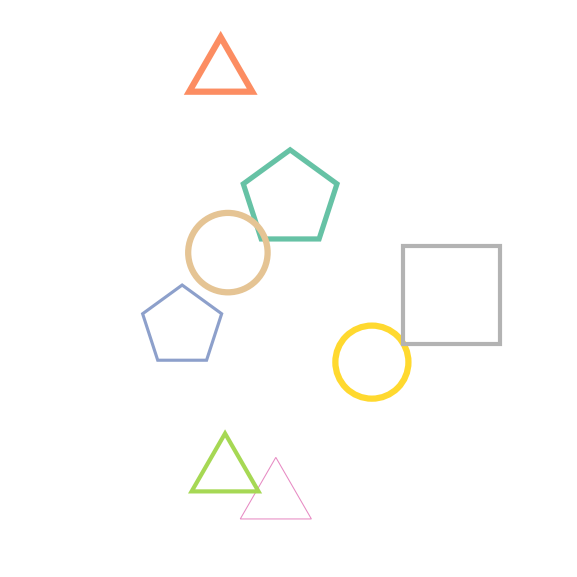[{"shape": "pentagon", "thickness": 2.5, "radius": 0.43, "center": [0.502, 0.654]}, {"shape": "triangle", "thickness": 3, "radius": 0.31, "center": [0.382, 0.872]}, {"shape": "pentagon", "thickness": 1.5, "radius": 0.36, "center": [0.315, 0.434]}, {"shape": "triangle", "thickness": 0.5, "radius": 0.36, "center": [0.478, 0.136]}, {"shape": "triangle", "thickness": 2, "radius": 0.33, "center": [0.39, 0.182]}, {"shape": "circle", "thickness": 3, "radius": 0.32, "center": [0.644, 0.372]}, {"shape": "circle", "thickness": 3, "radius": 0.34, "center": [0.395, 0.562]}, {"shape": "square", "thickness": 2, "radius": 0.42, "center": [0.782, 0.488]}]